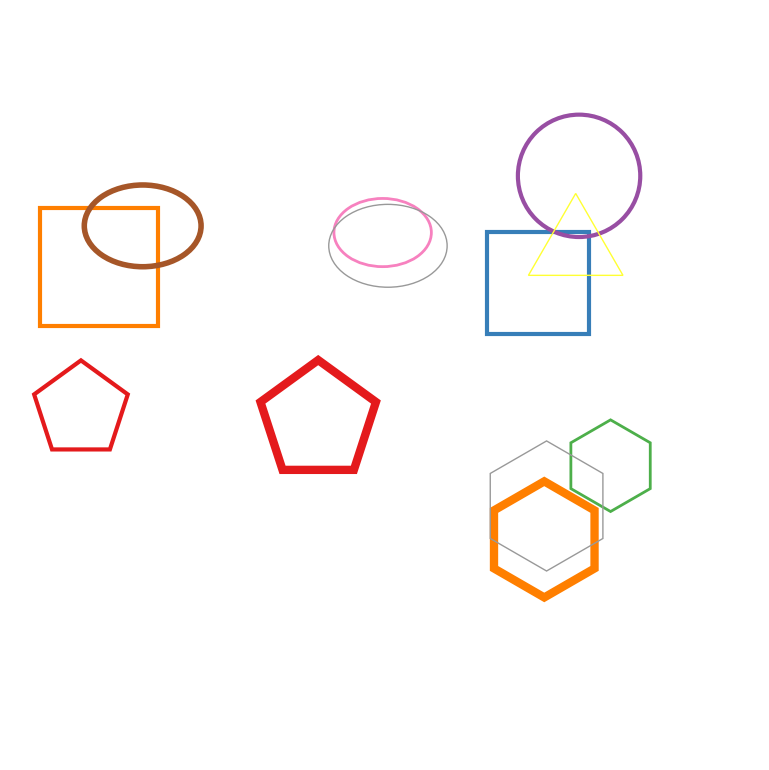[{"shape": "pentagon", "thickness": 3, "radius": 0.39, "center": [0.413, 0.454]}, {"shape": "pentagon", "thickness": 1.5, "radius": 0.32, "center": [0.105, 0.468]}, {"shape": "square", "thickness": 1.5, "radius": 0.33, "center": [0.698, 0.633]}, {"shape": "hexagon", "thickness": 1, "radius": 0.3, "center": [0.793, 0.395]}, {"shape": "circle", "thickness": 1.5, "radius": 0.4, "center": [0.752, 0.772]}, {"shape": "hexagon", "thickness": 3, "radius": 0.38, "center": [0.707, 0.299]}, {"shape": "square", "thickness": 1.5, "radius": 0.38, "center": [0.129, 0.653]}, {"shape": "triangle", "thickness": 0.5, "radius": 0.35, "center": [0.748, 0.678]}, {"shape": "oval", "thickness": 2, "radius": 0.38, "center": [0.185, 0.707]}, {"shape": "oval", "thickness": 1, "radius": 0.32, "center": [0.497, 0.698]}, {"shape": "oval", "thickness": 0.5, "radius": 0.38, "center": [0.504, 0.681]}, {"shape": "hexagon", "thickness": 0.5, "radius": 0.42, "center": [0.71, 0.343]}]